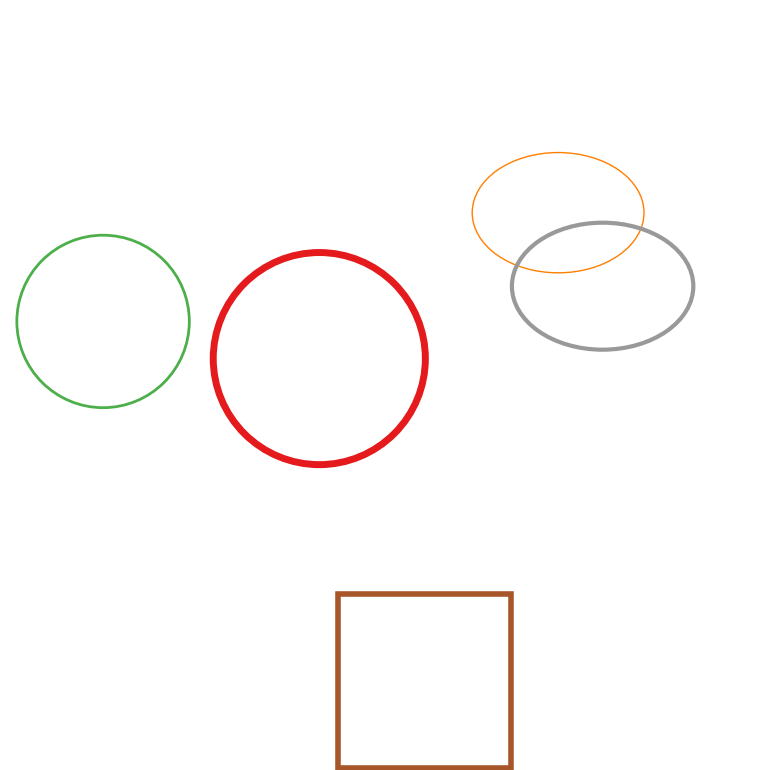[{"shape": "circle", "thickness": 2.5, "radius": 0.69, "center": [0.415, 0.534]}, {"shape": "circle", "thickness": 1, "radius": 0.56, "center": [0.134, 0.583]}, {"shape": "oval", "thickness": 0.5, "radius": 0.56, "center": [0.725, 0.724]}, {"shape": "square", "thickness": 2, "radius": 0.56, "center": [0.551, 0.116]}, {"shape": "oval", "thickness": 1.5, "radius": 0.59, "center": [0.783, 0.628]}]